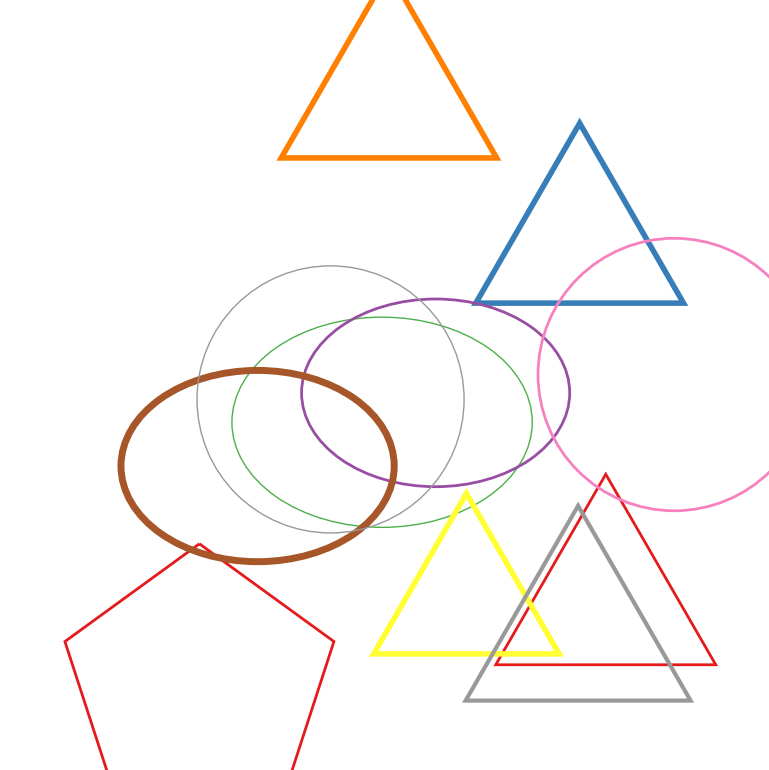[{"shape": "pentagon", "thickness": 1, "radius": 0.92, "center": [0.259, 0.11]}, {"shape": "triangle", "thickness": 1, "radius": 0.82, "center": [0.787, 0.219]}, {"shape": "triangle", "thickness": 2, "radius": 0.78, "center": [0.753, 0.684]}, {"shape": "oval", "thickness": 0.5, "radius": 0.97, "center": [0.496, 0.452]}, {"shape": "oval", "thickness": 1, "radius": 0.87, "center": [0.566, 0.49]}, {"shape": "triangle", "thickness": 2, "radius": 0.81, "center": [0.505, 0.876]}, {"shape": "triangle", "thickness": 2, "radius": 0.69, "center": [0.606, 0.22]}, {"shape": "oval", "thickness": 2.5, "radius": 0.89, "center": [0.335, 0.395]}, {"shape": "circle", "thickness": 1, "radius": 0.88, "center": [0.876, 0.514]}, {"shape": "triangle", "thickness": 1.5, "radius": 0.84, "center": [0.751, 0.174]}, {"shape": "circle", "thickness": 0.5, "radius": 0.87, "center": [0.429, 0.481]}]